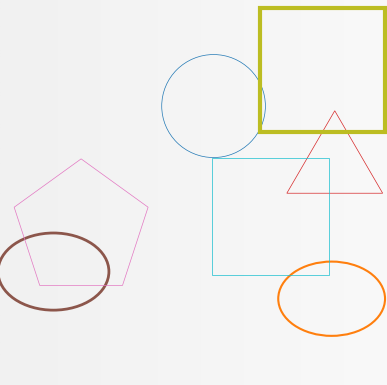[{"shape": "circle", "thickness": 0.5, "radius": 0.67, "center": [0.551, 0.725]}, {"shape": "oval", "thickness": 1.5, "radius": 0.69, "center": [0.856, 0.224]}, {"shape": "triangle", "thickness": 0.5, "radius": 0.71, "center": [0.864, 0.57]}, {"shape": "oval", "thickness": 2, "radius": 0.72, "center": [0.138, 0.295]}, {"shape": "pentagon", "thickness": 0.5, "radius": 0.91, "center": [0.209, 0.406]}, {"shape": "square", "thickness": 3, "radius": 0.81, "center": [0.833, 0.818]}, {"shape": "square", "thickness": 0.5, "radius": 0.76, "center": [0.698, 0.437]}]